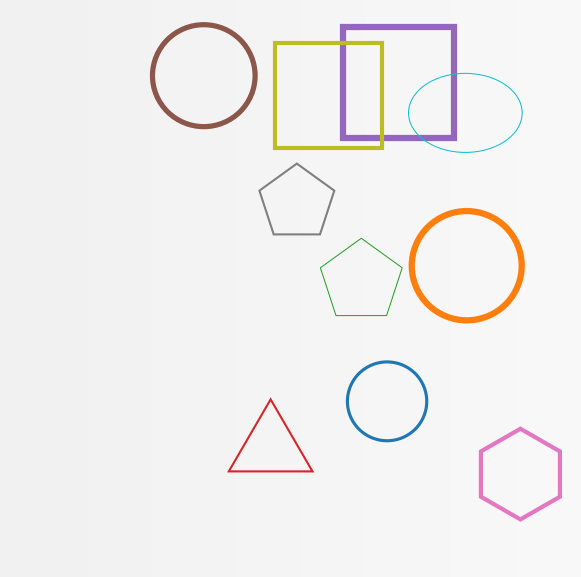[{"shape": "circle", "thickness": 1.5, "radius": 0.34, "center": [0.666, 0.304]}, {"shape": "circle", "thickness": 3, "radius": 0.47, "center": [0.803, 0.539]}, {"shape": "pentagon", "thickness": 0.5, "radius": 0.37, "center": [0.622, 0.513]}, {"shape": "triangle", "thickness": 1, "radius": 0.42, "center": [0.466, 0.224]}, {"shape": "square", "thickness": 3, "radius": 0.48, "center": [0.686, 0.856]}, {"shape": "circle", "thickness": 2.5, "radius": 0.44, "center": [0.351, 0.868]}, {"shape": "hexagon", "thickness": 2, "radius": 0.39, "center": [0.895, 0.178]}, {"shape": "pentagon", "thickness": 1, "radius": 0.34, "center": [0.511, 0.648]}, {"shape": "square", "thickness": 2, "radius": 0.46, "center": [0.565, 0.834]}, {"shape": "oval", "thickness": 0.5, "radius": 0.49, "center": [0.801, 0.804]}]